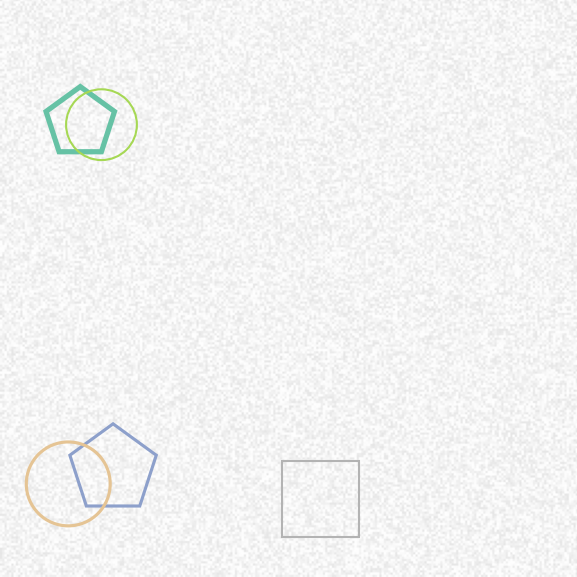[{"shape": "pentagon", "thickness": 2.5, "radius": 0.31, "center": [0.139, 0.787]}, {"shape": "pentagon", "thickness": 1.5, "radius": 0.39, "center": [0.196, 0.187]}, {"shape": "circle", "thickness": 1, "radius": 0.31, "center": [0.176, 0.783]}, {"shape": "circle", "thickness": 1.5, "radius": 0.36, "center": [0.118, 0.161]}, {"shape": "square", "thickness": 1, "radius": 0.33, "center": [0.555, 0.135]}]